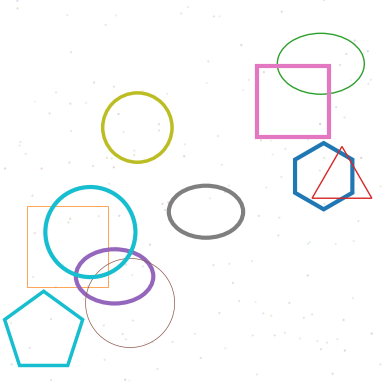[{"shape": "hexagon", "thickness": 3, "radius": 0.43, "center": [0.841, 0.542]}, {"shape": "square", "thickness": 0.5, "radius": 0.53, "center": [0.176, 0.36]}, {"shape": "oval", "thickness": 1, "radius": 0.56, "center": [0.833, 0.834]}, {"shape": "triangle", "thickness": 1, "radius": 0.45, "center": [0.888, 0.53]}, {"shape": "oval", "thickness": 3, "radius": 0.5, "center": [0.298, 0.282]}, {"shape": "circle", "thickness": 0.5, "radius": 0.58, "center": [0.338, 0.213]}, {"shape": "square", "thickness": 3, "radius": 0.47, "center": [0.761, 0.736]}, {"shape": "oval", "thickness": 3, "radius": 0.48, "center": [0.535, 0.45]}, {"shape": "circle", "thickness": 2.5, "radius": 0.45, "center": [0.357, 0.669]}, {"shape": "circle", "thickness": 3, "radius": 0.59, "center": [0.235, 0.397]}, {"shape": "pentagon", "thickness": 2.5, "radius": 0.53, "center": [0.113, 0.137]}]